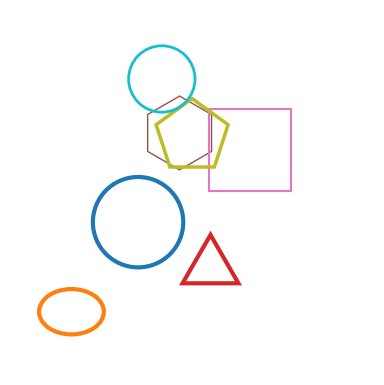[{"shape": "circle", "thickness": 3, "radius": 0.59, "center": [0.359, 0.423]}, {"shape": "oval", "thickness": 3, "radius": 0.42, "center": [0.186, 0.19]}, {"shape": "triangle", "thickness": 3, "radius": 0.42, "center": [0.547, 0.306]}, {"shape": "hexagon", "thickness": 1, "radius": 0.48, "center": [0.466, 0.655]}, {"shape": "square", "thickness": 1.5, "radius": 0.53, "center": [0.65, 0.61]}, {"shape": "pentagon", "thickness": 2.5, "radius": 0.49, "center": [0.499, 0.646]}, {"shape": "circle", "thickness": 2, "radius": 0.43, "center": [0.42, 0.795]}]